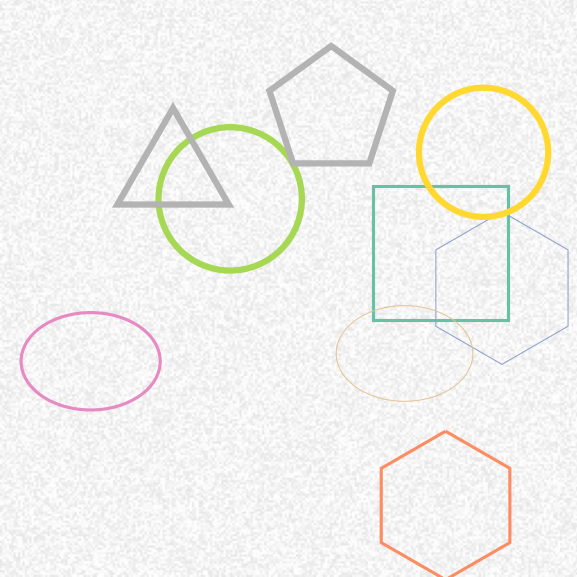[{"shape": "square", "thickness": 1.5, "radius": 0.58, "center": [0.763, 0.561]}, {"shape": "hexagon", "thickness": 1.5, "radius": 0.64, "center": [0.772, 0.124]}, {"shape": "hexagon", "thickness": 0.5, "radius": 0.66, "center": [0.869, 0.5]}, {"shape": "oval", "thickness": 1.5, "radius": 0.6, "center": [0.157, 0.374]}, {"shape": "circle", "thickness": 3, "radius": 0.62, "center": [0.399, 0.655]}, {"shape": "circle", "thickness": 3, "radius": 0.56, "center": [0.837, 0.735]}, {"shape": "oval", "thickness": 0.5, "radius": 0.59, "center": [0.701, 0.387]}, {"shape": "pentagon", "thickness": 3, "radius": 0.56, "center": [0.573, 0.807]}, {"shape": "triangle", "thickness": 3, "radius": 0.56, "center": [0.3, 0.701]}]